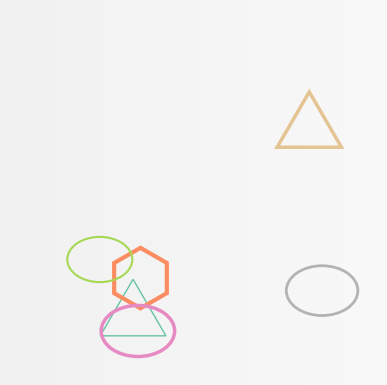[{"shape": "triangle", "thickness": 1, "radius": 0.49, "center": [0.343, 0.177]}, {"shape": "hexagon", "thickness": 3, "radius": 0.39, "center": [0.363, 0.278]}, {"shape": "oval", "thickness": 2.5, "radius": 0.47, "center": [0.356, 0.14]}, {"shape": "oval", "thickness": 1.5, "radius": 0.42, "center": [0.258, 0.326]}, {"shape": "triangle", "thickness": 2.5, "radius": 0.48, "center": [0.798, 0.665]}, {"shape": "oval", "thickness": 2, "radius": 0.46, "center": [0.831, 0.245]}]